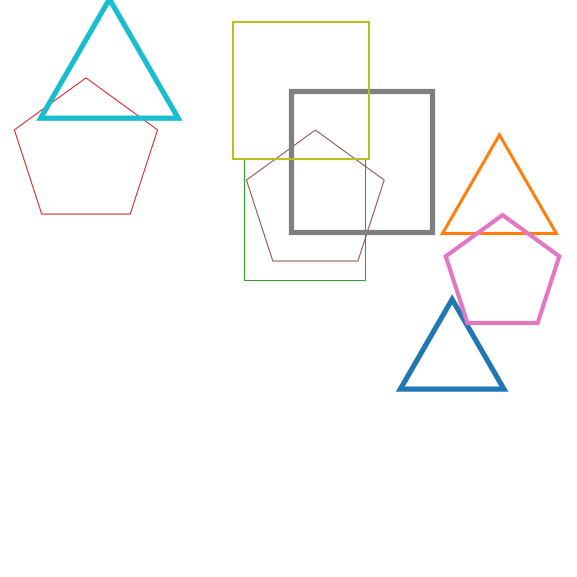[{"shape": "triangle", "thickness": 2.5, "radius": 0.52, "center": [0.783, 0.377]}, {"shape": "triangle", "thickness": 1.5, "radius": 0.57, "center": [0.865, 0.652]}, {"shape": "square", "thickness": 0.5, "radius": 0.52, "center": [0.527, 0.62]}, {"shape": "pentagon", "thickness": 0.5, "radius": 0.65, "center": [0.149, 0.734]}, {"shape": "pentagon", "thickness": 0.5, "radius": 0.63, "center": [0.546, 0.649]}, {"shape": "pentagon", "thickness": 2, "radius": 0.52, "center": [0.87, 0.523]}, {"shape": "square", "thickness": 2.5, "radius": 0.61, "center": [0.625, 0.72]}, {"shape": "square", "thickness": 1, "radius": 0.59, "center": [0.521, 0.843]}, {"shape": "triangle", "thickness": 2.5, "radius": 0.69, "center": [0.19, 0.863]}]